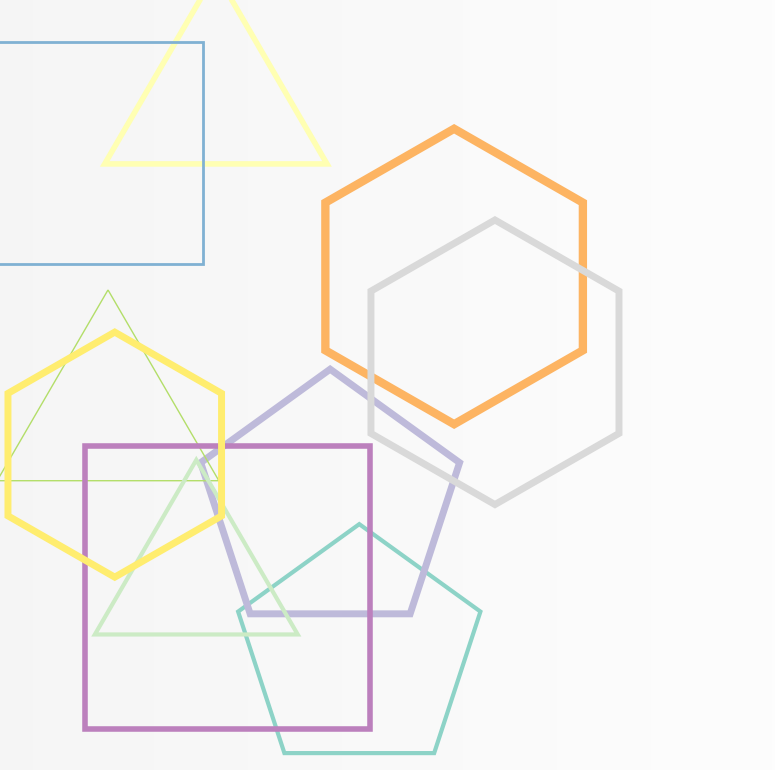[{"shape": "pentagon", "thickness": 1.5, "radius": 0.82, "center": [0.464, 0.155]}, {"shape": "triangle", "thickness": 2, "radius": 0.83, "center": [0.279, 0.87]}, {"shape": "pentagon", "thickness": 2.5, "radius": 0.88, "center": [0.426, 0.345]}, {"shape": "square", "thickness": 1, "radius": 0.72, "center": [0.118, 0.801]}, {"shape": "hexagon", "thickness": 3, "radius": 0.96, "center": [0.586, 0.641]}, {"shape": "triangle", "thickness": 0.5, "radius": 0.83, "center": [0.139, 0.458]}, {"shape": "hexagon", "thickness": 2.5, "radius": 0.92, "center": [0.639, 0.53]}, {"shape": "square", "thickness": 2, "radius": 0.92, "center": [0.294, 0.237]}, {"shape": "triangle", "thickness": 1.5, "radius": 0.76, "center": [0.253, 0.252]}, {"shape": "hexagon", "thickness": 2.5, "radius": 0.8, "center": [0.148, 0.41]}]